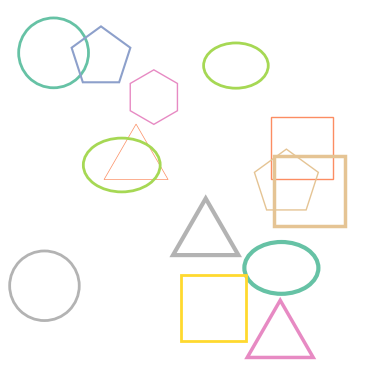[{"shape": "circle", "thickness": 2, "radius": 0.45, "center": [0.139, 0.863]}, {"shape": "oval", "thickness": 3, "radius": 0.48, "center": [0.731, 0.304]}, {"shape": "square", "thickness": 1, "radius": 0.4, "center": [0.784, 0.615]}, {"shape": "triangle", "thickness": 0.5, "radius": 0.48, "center": [0.353, 0.582]}, {"shape": "pentagon", "thickness": 1.5, "radius": 0.4, "center": [0.262, 0.851]}, {"shape": "hexagon", "thickness": 1, "radius": 0.35, "center": [0.4, 0.748]}, {"shape": "triangle", "thickness": 2.5, "radius": 0.49, "center": [0.728, 0.121]}, {"shape": "oval", "thickness": 2, "radius": 0.5, "center": [0.316, 0.571]}, {"shape": "oval", "thickness": 2, "radius": 0.42, "center": [0.613, 0.83]}, {"shape": "square", "thickness": 2, "radius": 0.43, "center": [0.555, 0.2]}, {"shape": "square", "thickness": 2.5, "radius": 0.46, "center": [0.804, 0.505]}, {"shape": "pentagon", "thickness": 1, "radius": 0.44, "center": [0.744, 0.525]}, {"shape": "circle", "thickness": 2, "radius": 0.45, "center": [0.115, 0.258]}, {"shape": "triangle", "thickness": 3, "radius": 0.49, "center": [0.534, 0.386]}]